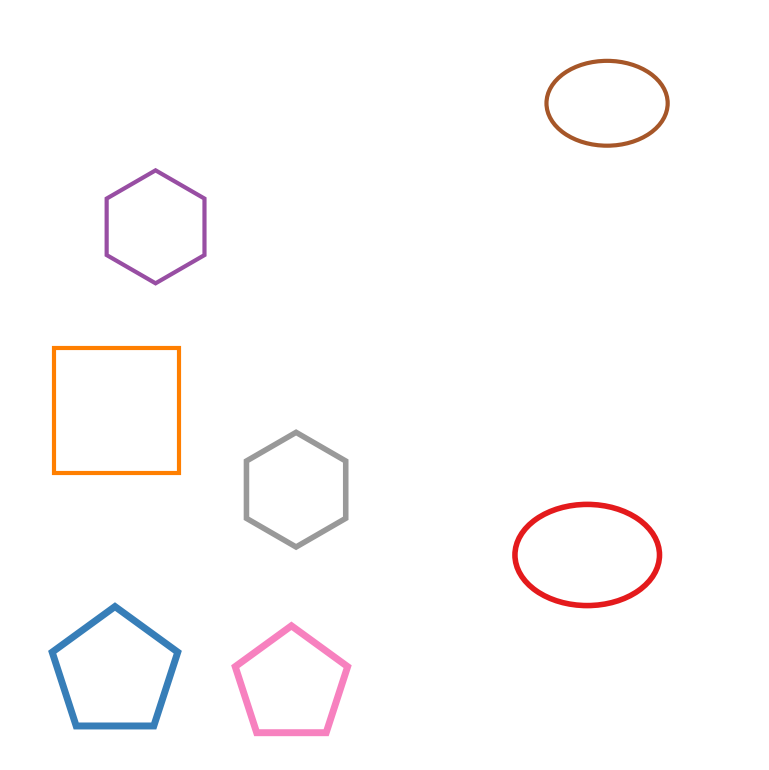[{"shape": "oval", "thickness": 2, "radius": 0.47, "center": [0.763, 0.279]}, {"shape": "pentagon", "thickness": 2.5, "radius": 0.43, "center": [0.149, 0.127]}, {"shape": "hexagon", "thickness": 1.5, "radius": 0.37, "center": [0.202, 0.705]}, {"shape": "square", "thickness": 1.5, "radius": 0.41, "center": [0.152, 0.467]}, {"shape": "oval", "thickness": 1.5, "radius": 0.39, "center": [0.788, 0.866]}, {"shape": "pentagon", "thickness": 2.5, "radius": 0.38, "center": [0.378, 0.111]}, {"shape": "hexagon", "thickness": 2, "radius": 0.37, "center": [0.385, 0.364]}]